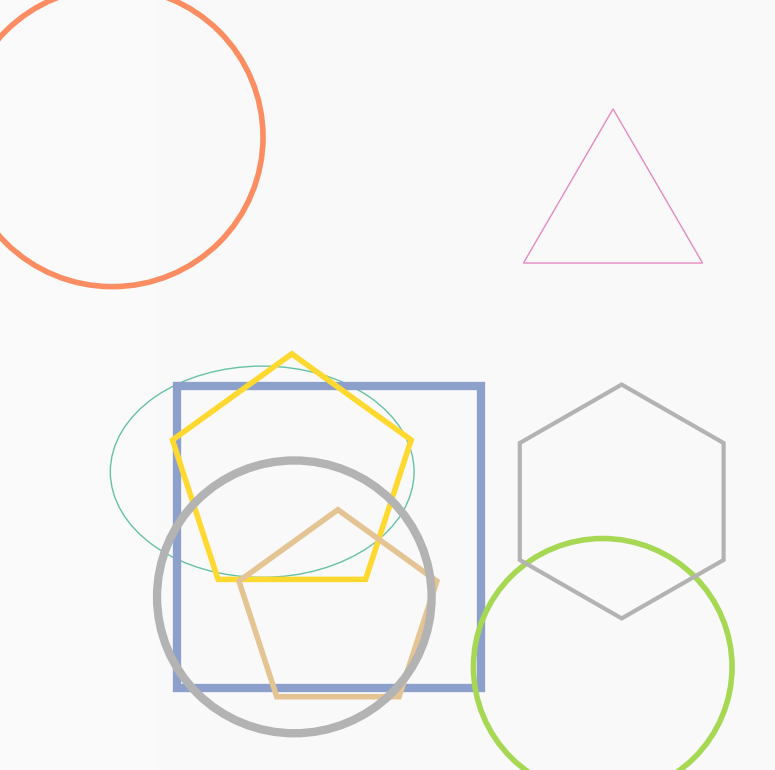[{"shape": "oval", "thickness": 0.5, "radius": 0.98, "center": [0.338, 0.387]}, {"shape": "circle", "thickness": 2, "radius": 0.97, "center": [0.145, 0.822]}, {"shape": "square", "thickness": 3, "radius": 0.98, "center": [0.424, 0.303]}, {"shape": "triangle", "thickness": 0.5, "radius": 0.67, "center": [0.791, 0.725]}, {"shape": "circle", "thickness": 2, "radius": 0.83, "center": [0.778, 0.134]}, {"shape": "pentagon", "thickness": 2, "radius": 0.81, "center": [0.377, 0.379]}, {"shape": "pentagon", "thickness": 2, "radius": 0.67, "center": [0.436, 0.204]}, {"shape": "hexagon", "thickness": 1.5, "radius": 0.76, "center": [0.802, 0.349]}, {"shape": "circle", "thickness": 3, "radius": 0.89, "center": [0.38, 0.225]}]